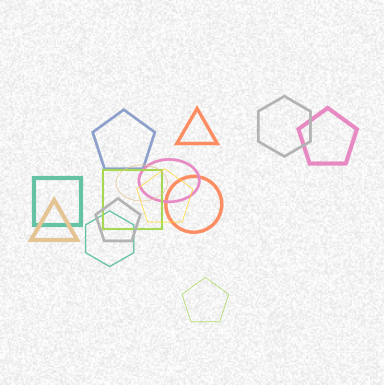[{"shape": "square", "thickness": 3, "radius": 0.3, "center": [0.15, 0.477]}, {"shape": "hexagon", "thickness": 1, "radius": 0.36, "center": [0.285, 0.38]}, {"shape": "circle", "thickness": 2.5, "radius": 0.36, "center": [0.503, 0.469]}, {"shape": "triangle", "thickness": 2.5, "radius": 0.3, "center": [0.512, 0.658]}, {"shape": "pentagon", "thickness": 2, "radius": 0.42, "center": [0.321, 0.63]}, {"shape": "oval", "thickness": 2, "radius": 0.39, "center": [0.439, 0.531]}, {"shape": "pentagon", "thickness": 3, "radius": 0.4, "center": [0.851, 0.64]}, {"shape": "square", "thickness": 1.5, "radius": 0.39, "center": [0.344, 0.482]}, {"shape": "pentagon", "thickness": 0.5, "radius": 0.32, "center": [0.533, 0.216]}, {"shape": "pentagon", "thickness": 0.5, "radius": 0.38, "center": [0.428, 0.485]}, {"shape": "triangle", "thickness": 3, "radius": 0.35, "center": [0.141, 0.411]}, {"shape": "oval", "thickness": 0.5, "radius": 0.33, "center": [0.368, 0.525]}, {"shape": "hexagon", "thickness": 2, "radius": 0.39, "center": [0.739, 0.672]}, {"shape": "pentagon", "thickness": 2, "radius": 0.3, "center": [0.306, 0.424]}]